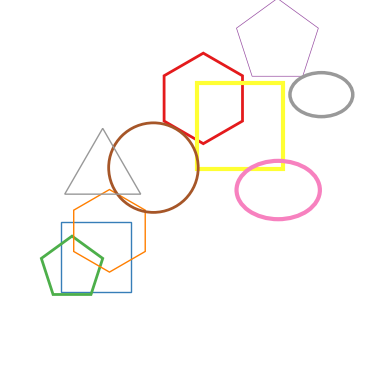[{"shape": "hexagon", "thickness": 2, "radius": 0.59, "center": [0.528, 0.744]}, {"shape": "square", "thickness": 1, "radius": 0.46, "center": [0.25, 0.332]}, {"shape": "pentagon", "thickness": 2, "radius": 0.42, "center": [0.187, 0.303]}, {"shape": "pentagon", "thickness": 0.5, "radius": 0.56, "center": [0.721, 0.892]}, {"shape": "hexagon", "thickness": 1, "radius": 0.54, "center": [0.284, 0.4]}, {"shape": "square", "thickness": 3, "radius": 0.56, "center": [0.624, 0.672]}, {"shape": "circle", "thickness": 2, "radius": 0.58, "center": [0.399, 0.565]}, {"shape": "oval", "thickness": 3, "radius": 0.54, "center": [0.723, 0.506]}, {"shape": "oval", "thickness": 2.5, "radius": 0.41, "center": [0.835, 0.754]}, {"shape": "triangle", "thickness": 1, "radius": 0.57, "center": [0.267, 0.553]}]